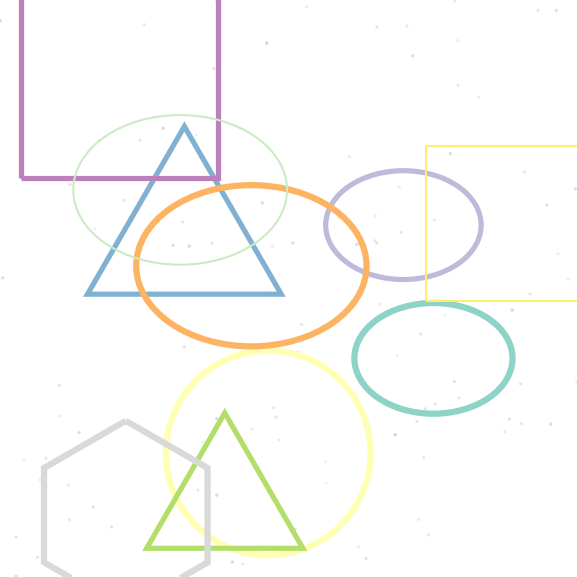[{"shape": "oval", "thickness": 3, "radius": 0.68, "center": [0.751, 0.379]}, {"shape": "circle", "thickness": 3, "radius": 0.89, "center": [0.465, 0.215]}, {"shape": "oval", "thickness": 2.5, "radius": 0.67, "center": [0.699, 0.609]}, {"shape": "triangle", "thickness": 2.5, "radius": 0.97, "center": [0.319, 0.587]}, {"shape": "oval", "thickness": 3, "radius": 1.0, "center": [0.435, 0.539]}, {"shape": "triangle", "thickness": 2.5, "radius": 0.78, "center": [0.389, 0.128]}, {"shape": "hexagon", "thickness": 3, "radius": 0.82, "center": [0.218, 0.107]}, {"shape": "square", "thickness": 2.5, "radius": 0.86, "center": [0.207, 0.863]}, {"shape": "oval", "thickness": 1, "radius": 0.93, "center": [0.312, 0.67]}, {"shape": "square", "thickness": 1, "radius": 0.67, "center": [0.872, 0.612]}]